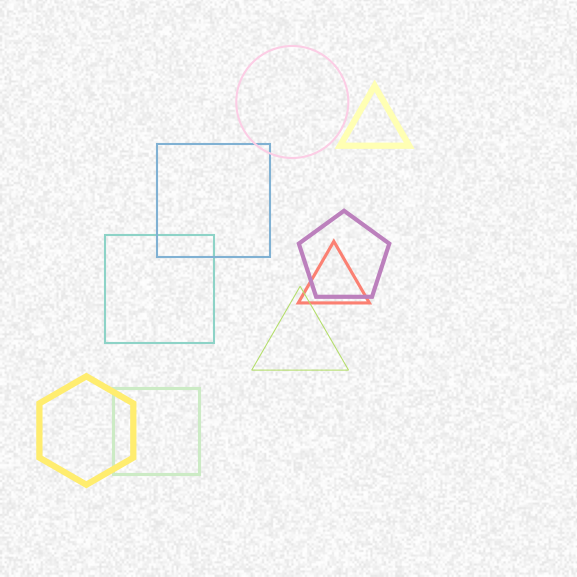[{"shape": "square", "thickness": 1, "radius": 0.47, "center": [0.276, 0.499]}, {"shape": "triangle", "thickness": 3, "radius": 0.35, "center": [0.649, 0.781]}, {"shape": "triangle", "thickness": 1.5, "radius": 0.36, "center": [0.578, 0.51]}, {"shape": "square", "thickness": 1, "radius": 0.49, "center": [0.37, 0.652]}, {"shape": "triangle", "thickness": 0.5, "radius": 0.48, "center": [0.52, 0.407]}, {"shape": "circle", "thickness": 1, "radius": 0.49, "center": [0.506, 0.823]}, {"shape": "pentagon", "thickness": 2, "radius": 0.41, "center": [0.596, 0.552]}, {"shape": "square", "thickness": 1.5, "radius": 0.37, "center": [0.271, 0.254]}, {"shape": "hexagon", "thickness": 3, "radius": 0.47, "center": [0.15, 0.254]}]